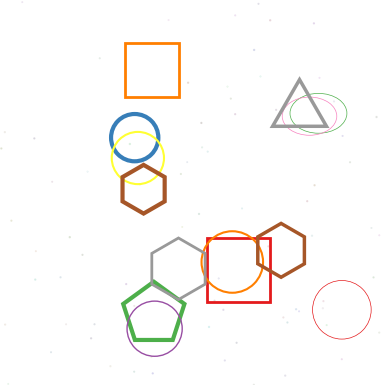[{"shape": "square", "thickness": 2, "radius": 0.41, "center": [0.619, 0.299]}, {"shape": "circle", "thickness": 0.5, "radius": 0.38, "center": [0.888, 0.195]}, {"shape": "circle", "thickness": 3, "radius": 0.31, "center": [0.35, 0.642]}, {"shape": "pentagon", "thickness": 3, "radius": 0.42, "center": [0.4, 0.185]}, {"shape": "oval", "thickness": 0.5, "radius": 0.37, "center": [0.827, 0.706]}, {"shape": "circle", "thickness": 1, "radius": 0.36, "center": [0.402, 0.146]}, {"shape": "circle", "thickness": 1.5, "radius": 0.4, "center": [0.603, 0.319]}, {"shape": "square", "thickness": 2, "radius": 0.35, "center": [0.395, 0.818]}, {"shape": "circle", "thickness": 1.5, "radius": 0.34, "center": [0.358, 0.59]}, {"shape": "hexagon", "thickness": 3, "radius": 0.32, "center": [0.373, 0.508]}, {"shape": "hexagon", "thickness": 2.5, "radius": 0.35, "center": [0.73, 0.35]}, {"shape": "oval", "thickness": 0.5, "radius": 0.35, "center": [0.804, 0.698]}, {"shape": "triangle", "thickness": 2.5, "radius": 0.4, "center": [0.778, 0.712]}, {"shape": "hexagon", "thickness": 2, "radius": 0.4, "center": [0.464, 0.302]}]